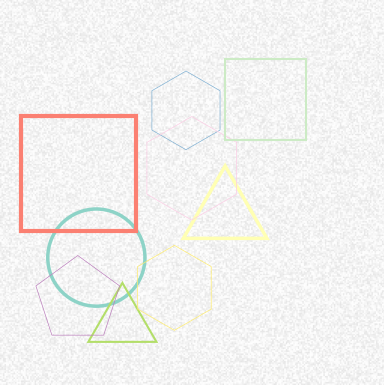[{"shape": "circle", "thickness": 2.5, "radius": 0.63, "center": [0.25, 0.331]}, {"shape": "triangle", "thickness": 2.5, "radius": 0.63, "center": [0.585, 0.444]}, {"shape": "square", "thickness": 3, "radius": 0.75, "center": [0.205, 0.549]}, {"shape": "hexagon", "thickness": 0.5, "radius": 0.51, "center": [0.483, 0.713]}, {"shape": "triangle", "thickness": 1.5, "radius": 0.51, "center": [0.318, 0.163]}, {"shape": "hexagon", "thickness": 0.5, "radius": 0.67, "center": [0.498, 0.563]}, {"shape": "pentagon", "thickness": 0.5, "radius": 0.57, "center": [0.202, 0.222]}, {"shape": "square", "thickness": 1.5, "radius": 0.53, "center": [0.69, 0.742]}, {"shape": "hexagon", "thickness": 0.5, "radius": 0.55, "center": [0.453, 0.252]}]